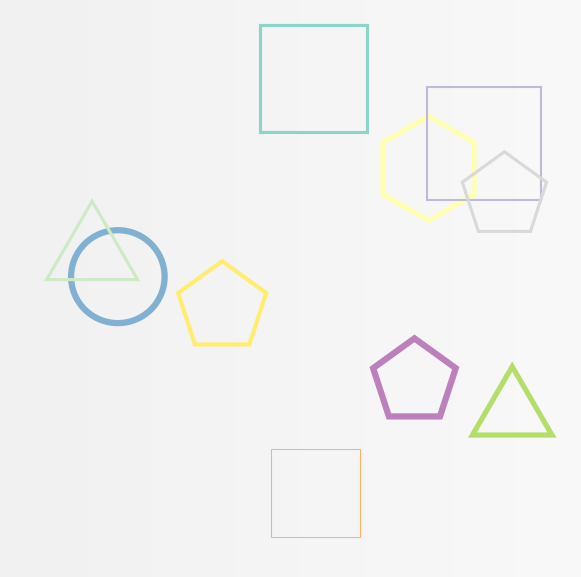[{"shape": "square", "thickness": 1.5, "radius": 0.46, "center": [0.539, 0.864]}, {"shape": "hexagon", "thickness": 2.5, "radius": 0.45, "center": [0.737, 0.708]}, {"shape": "square", "thickness": 1, "radius": 0.49, "center": [0.833, 0.751]}, {"shape": "circle", "thickness": 3, "radius": 0.4, "center": [0.203, 0.52]}, {"shape": "square", "thickness": 0.5, "radius": 0.38, "center": [0.543, 0.145]}, {"shape": "triangle", "thickness": 2.5, "radius": 0.39, "center": [0.881, 0.285]}, {"shape": "pentagon", "thickness": 1.5, "radius": 0.38, "center": [0.868, 0.66]}, {"shape": "pentagon", "thickness": 3, "radius": 0.37, "center": [0.713, 0.338]}, {"shape": "triangle", "thickness": 1.5, "radius": 0.45, "center": [0.158, 0.56]}, {"shape": "pentagon", "thickness": 2, "radius": 0.4, "center": [0.382, 0.467]}]